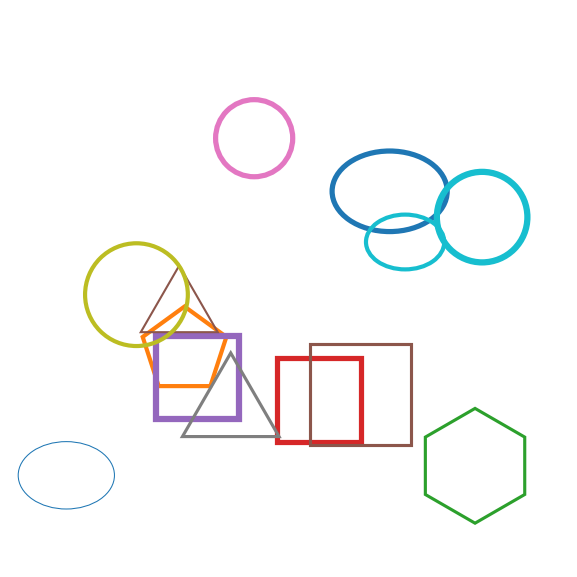[{"shape": "oval", "thickness": 0.5, "radius": 0.42, "center": [0.115, 0.176]}, {"shape": "oval", "thickness": 2.5, "radius": 0.5, "center": [0.675, 0.668]}, {"shape": "pentagon", "thickness": 2, "radius": 0.38, "center": [0.32, 0.392]}, {"shape": "hexagon", "thickness": 1.5, "radius": 0.5, "center": [0.823, 0.193]}, {"shape": "square", "thickness": 2.5, "radius": 0.37, "center": [0.553, 0.306]}, {"shape": "square", "thickness": 3, "radius": 0.36, "center": [0.342, 0.345]}, {"shape": "triangle", "thickness": 1, "radius": 0.38, "center": [0.31, 0.462]}, {"shape": "square", "thickness": 1.5, "radius": 0.44, "center": [0.624, 0.316]}, {"shape": "circle", "thickness": 2.5, "radius": 0.33, "center": [0.44, 0.76]}, {"shape": "triangle", "thickness": 1.5, "radius": 0.48, "center": [0.4, 0.291]}, {"shape": "circle", "thickness": 2, "radius": 0.44, "center": [0.236, 0.489]}, {"shape": "circle", "thickness": 3, "radius": 0.39, "center": [0.835, 0.623]}, {"shape": "oval", "thickness": 2, "radius": 0.34, "center": [0.701, 0.58]}]